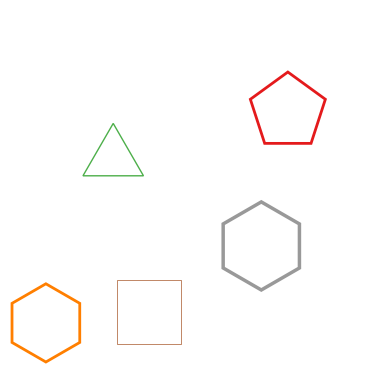[{"shape": "pentagon", "thickness": 2, "radius": 0.51, "center": [0.748, 0.71]}, {"shape": "triangle", "thickness": 1, "radius": 0.45, "center": [0.294, 0.589]}, {"shape": "hexagon", "thickness": 2, "radius": 0.51, "center": [0.119, 0.161]}, {"shape": "square", "thickness": 0.5, "radius": 0.41, "center": [0.387, 0.19]}, {"shape": "hexagon", "thickness": 2.5, "radius": 0.57, "center": [0.679, 0.361]}]